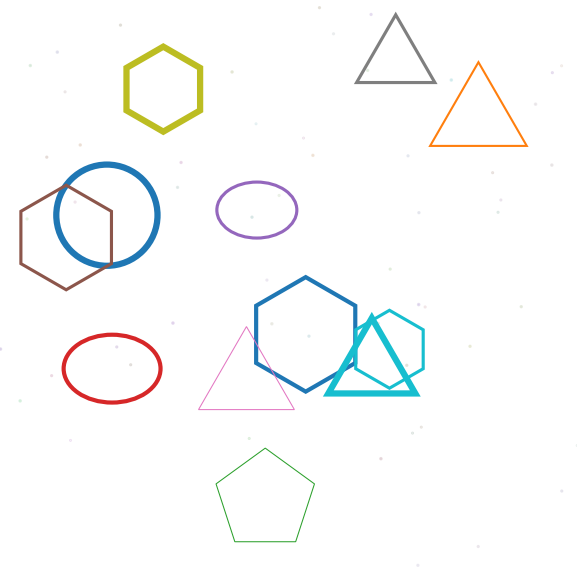[{"shape": "hexagon", "thickness": 2, "radius": 0.5, "center": [0.529, 0.42]}, {"shape": "circle", "thickness": 3, "radius": 0.44, "center": [0.185, 0.627]}, {"shape": "triangle", "thickness": 1, "radius": 0.48, "center": [0.828, 0.795]}, {"shape": "pentagon", "thickness": 0.5, "radius": 0.45, "center": [0.459, 0.134]}, {"shape": "oval", "thickness": 2, "radius": 0.42, "center": [0.194, 0.361]}, {"shape": "oval", "thickness": 1.5, "radius": 0.35, "center": [0.445, 0.635]}, {"shape": "hexagon", "thickness": 1.5, "radius": 0.45, "center": [0.115, 0.588]}, {"shape": "triangle", "thickness": 0.5, "radius": 0.48, "center": [0.427, 0.338]}, {"shape": "triangle", "thickness": 1.5, "radius": 0.39, "center": [0.685, 0.895]}, {"shape": "hexagon", "thickness": 3, "radius": 0.37, "center": [0.283, 0.845]}, {"shape": "hexagon", "thickness": 1.5, "radius": 0.34, "center": [0.674, 0.394]}, {"shape": "triangle", "thickness": 3, "radius": 0.43, "center": [0.644, 0.361]}]